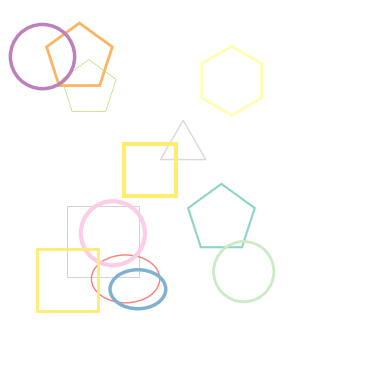[{"shape": "pentagon", "thickness": 1.5, "radius": 0.45, "center": [0.575, 0.431]}, {"shape": "hexagon", "thickness": 2, "radius": 0.45, "center": [0.602, 0.79]}, {"shape": "square", "thickness": 0.5, "radius": 0.47, "center": [0.268, 0.373]}, {"shape": "oval", "thickness": 1, "radius": 0.44, "center": [0.326, 0.276]}, {"shape": "oval", "thickness": 2.5, "radius": 0.36, "center": [0.358, 0.249]}, {"shape": "pentagon", "thickness": 2, "radius": 0.45, "center": [0.206, 0.85]}, {"shape": "pentagon", "thickness": 0.5, "radius": 0.37, "center": [0.231, 0.771]}, {"shape": "circle", "thickness": 3, "radius": 0.42, "center": [0.293, 0.394]}, {"shape": "triangle", "thickness": 1, "radius": 0.34, "center": [0.476, 0.619]}, {"shape": "circle", "thickness": 2.5, "radius": 0.42, "center": [0.11, 0.853]}, {"shape": "circle", "thickness": 2, "radius": 0.39, "center": [0.633, 0.294]}, {"shape": "square", "thickness": 3, "radius": 0.34, "center": [0.39, 0.559]}, {"shape": "square", "thickness": 2, "radius": 0.4, "center": [0.175, 0.273]}]